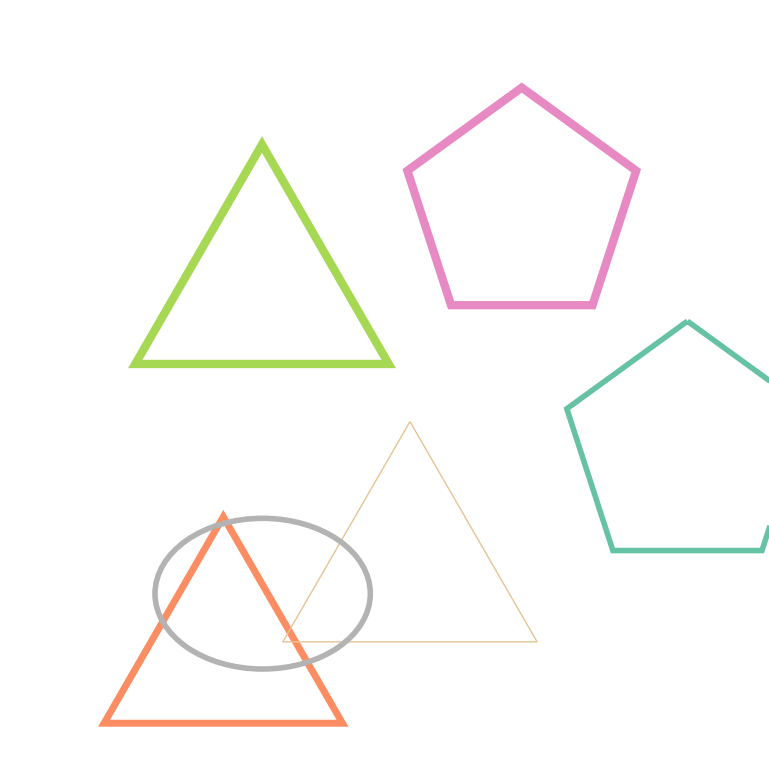[{"shape": "pentagon", "thickness": 2, "radius": 0.82, "center": [0.893, 0.418]}, {"shape": "triangle", "thickness": 2.5, "radius": 0.89, "center": [0.29, 0.15]}, {"shape": "pentagon", "thickness": 3, "radius": 0.78, "center": [0.678, 0.73]}, {"shape": "triangle", "thickness": 3, "radius": 0.95, "center": [0.34, 0.622]}, {"shape": "triangle", "thickness": 0.5, "radius": 0.95, "center": [0.532, 0.262]}, {"shape": "oval", "thickness": 2, "radius": 0.7, "center": [0.341, 0.229]}]